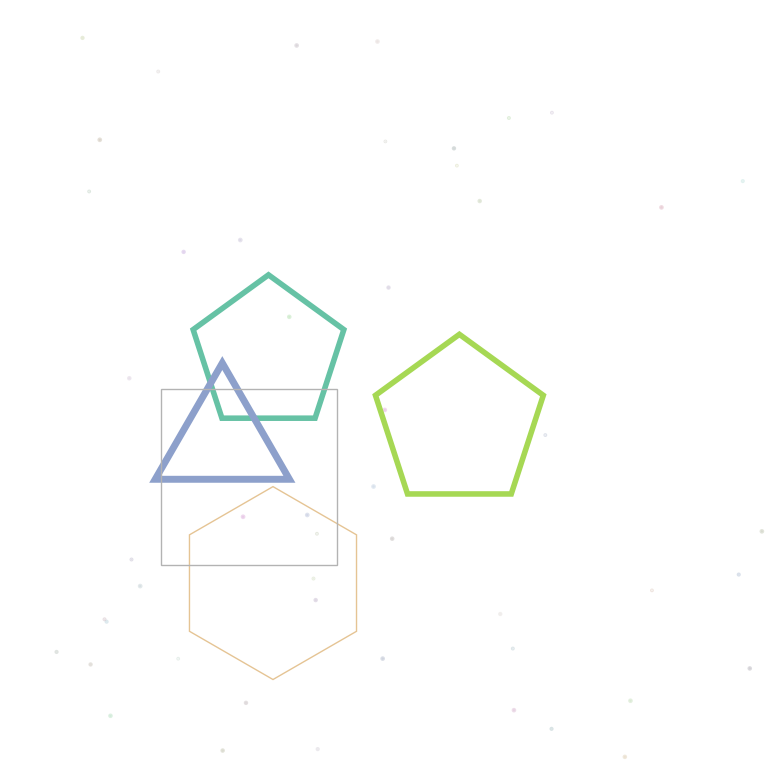[{"shape": "pentagon", "thickness": 2, "radius": 0.51, "center": [0.349, 0.54]}, {"shape": "triangle", "thickness": 2.5, "radius": 0.5, "center": [0.289, 0.428]}, {"shape": "pentagon", "thickness": 2, "radius": 0.57, "center": [0.597, 0.451]}, {"shape": "hexagon", "thickness": 0.5, "radius": 0.63, "center": [0.355, 0.243]}, {"shape": "square", "thickness": 0.5, "radius": 0.57, "center": [0.324, 0.38]}]